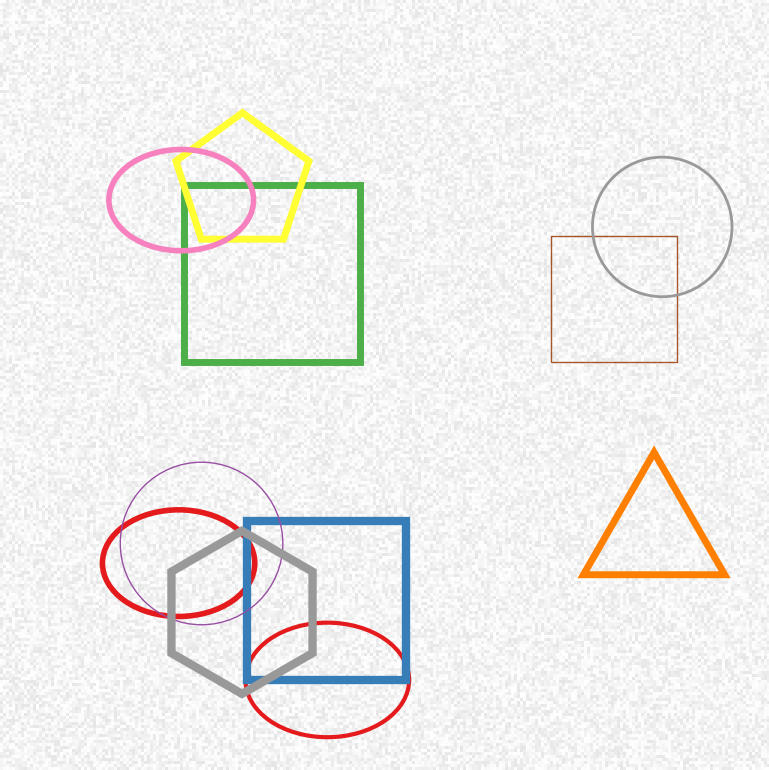[{"shape": "oval", "thickness": 2, "radius": 0.49, "center": [0.232, 0.269]}, {"shape": "oval", "thickness": 1.5, "radius": 0.53, "center": [0.425, 0.117]}, {"shape": "square", "thickness": 3, "radius": 0.52, "center": [0.424, 0.22]}, {"shape": "square", "thickness": 2.5, "radius": 0.57, "center": [0.353, 0.645]}, {"shape": "circle", "thickness": 0.5, "radius": 0.53, "center": [0.262, 0.294]}, {"shape": "triangle", "thickness": 2.5, "radius": 0.53, "center": [0.849, 0.307]}, {"shape": "pentagon", "thickness": 2.5, "radius": 0.45, "center": [0.315, 0.763]}, {"shape": "square", "thickness": 0.5, "radius": 0.41, "center": [0.797, 0.612]}, {"shape": "oval", "thickness": 2, "radius": 0.47, "center": [0.235, 0.74]}, {"shape": "circle", "thickness": 1, "radius": 0.45, "center": [0.86, 0.705]}, {"shape": "hexagon", "thickness": 3, "radius": 0.53, "center": [0.314, 0.205]}]